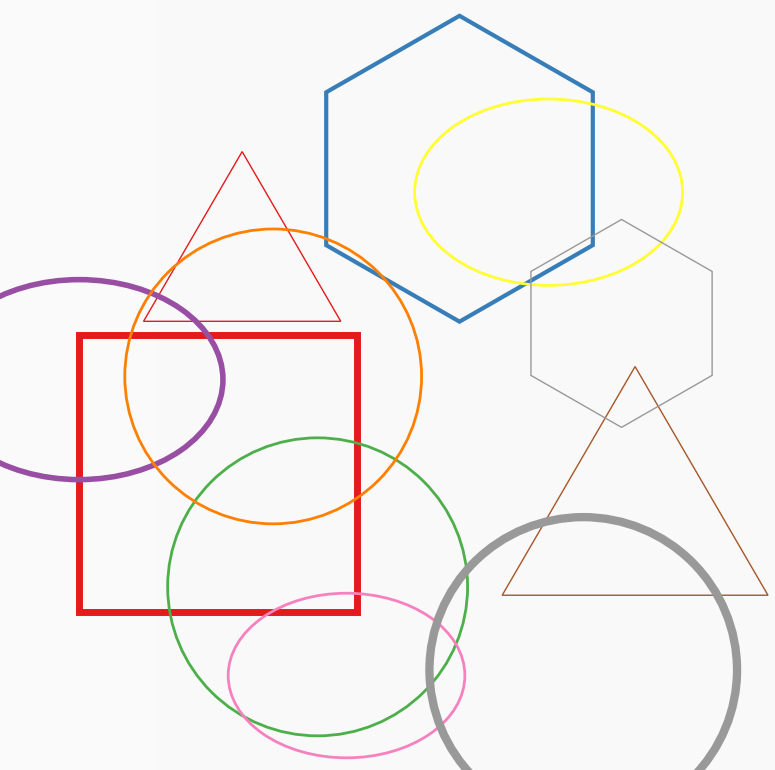[{"shape": "square", "thickness": 2.5, "radius": 0.9, "center": [0.281, 0.385]}, {"shape": "triangle", "thickness": 0.5, "radius": 0.73, "center": [0.312, 0.656]}, {"shape": "hexagon", "thickness": 1.5, "radius": 0.99, "center": [0.593, 0.781]}, {"shape": "circle", "thickness": 1, "radius": 0.97, "center": [0.41, 0.238]}, {"shape": "oval", "thickness": 2, "radius": 0.93, "center": [0.102, 0.507]}, {"shape": "circle", "thickness": 1, "radius": 0.96, "center": [0.353, 0.511]}, {"shape": "oval", "thickness": 1, "radius": 0.86, "center": [0.708, 0.75]}, {"shape": "triangle", "thickness": 0.5, "radius": 0.99, "center": [0.819, 0.326]}, {"shape": "oval", "thickness": 1, "radius": 0.76, "center": [0.447, 0.123]}, {"shape": "circle", "thickness": 3, "radius": 0.99, "center": [0.753, 0.13]}, {"shape": "hexagon", "thickness": 0.5, "radius": 0.67, "center": [0.802, 0.58]}]